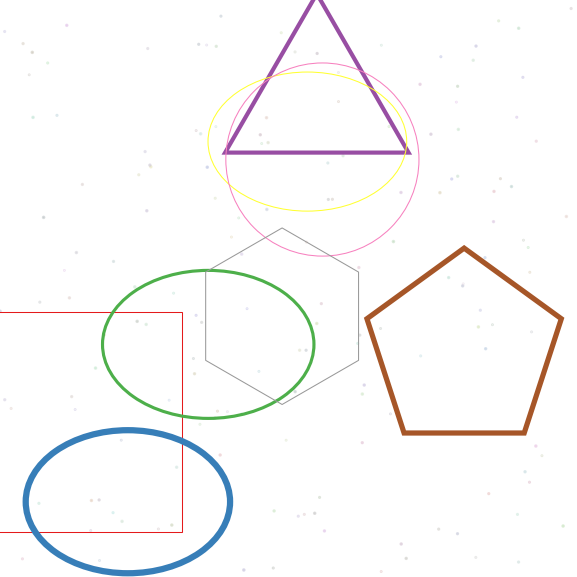[{"shape": "square", "thickness": 0.5, "radius": 0.95, "center": [0.125, 0.268]}, {"shape": "oval", "thickness": 3, "radius": 0.88, "center": [0.221, 0.13]}, {"shape": "oval", "thickness": 1.5, "radius": 0.92, "center": [0.361, 0.403]}, {"shape": "triangle", "thickness": 2, "radius": 0.92, "center": [0.549, 0.827]}, {"shape": "oval", "thickness": 0.5, "radius": 0.86, "center": [0.532, 0.754]}, {"shape": "pentagon", "thickness": 2.5, "radius": 0.88, "center": [0.804, 0.393]}, {"shape": "circle", "thickness": 0.5, "radius": 0.84, "center": [0.558, 0.723]}, {"shape": "hexagon", "thickness": 0.5, "radius": 0.76, "center": [0.489, 0.452]}]